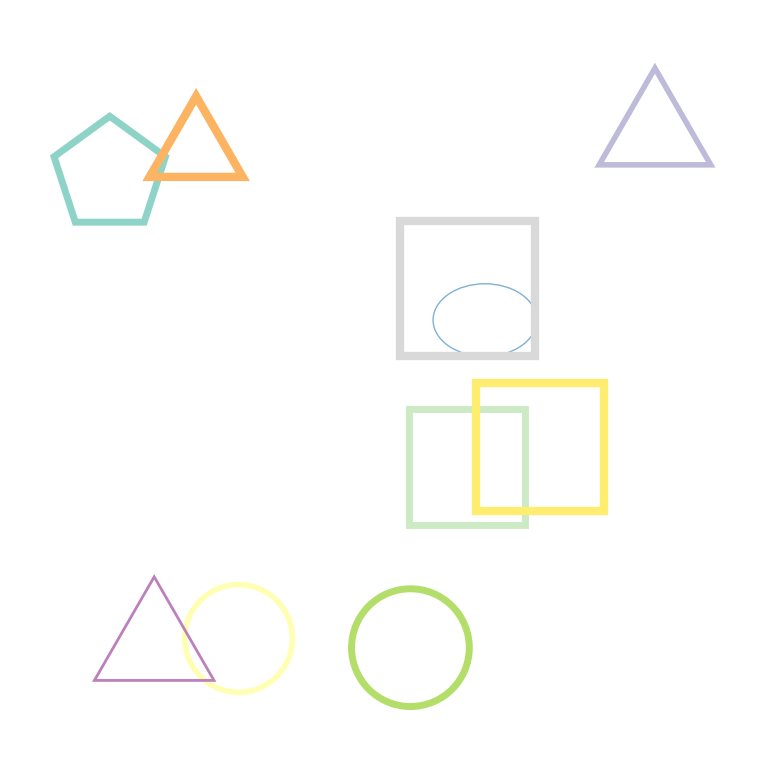[{"shape": "pentagon", "thickness": 2.5, "radius": 0.38, "center": [0.143, 0.773]}, {"shape": "circle", "thickness": 2, "radius": 0.35, "center": [0.31, 0.171]}, {"shape": "triangle", "thickness": 2, "radius": 0.42, "center": [0.851, 0.828]}, {"shape": "oval", "thickness": 0.5, "radius": 0.34, "center": [0.63, 0.584]}, {"shape": "triangle", "thickness": 3, "radius": 0.35, "center": [0.255, 0.805]}, {"shape": "circle", "thickness": 2.5, "radius": 0.38, "center": [0.533, 0.159]}, {"shape": "square", "thickness": 3, "radius": 0.44, "center": [0.607, 0.625]}, {"shape": "triangle", "thickness": 1, "radius": 0.45, "center": [0.2, 0.161]}, {"shape": "square", "thickness": 2.5, "radius": 0.38, "center": [0.607, 0.393]}, {"shape": "square", "thickness": 3, "radius": 0.42, "center": [0.701, 0.42]}]